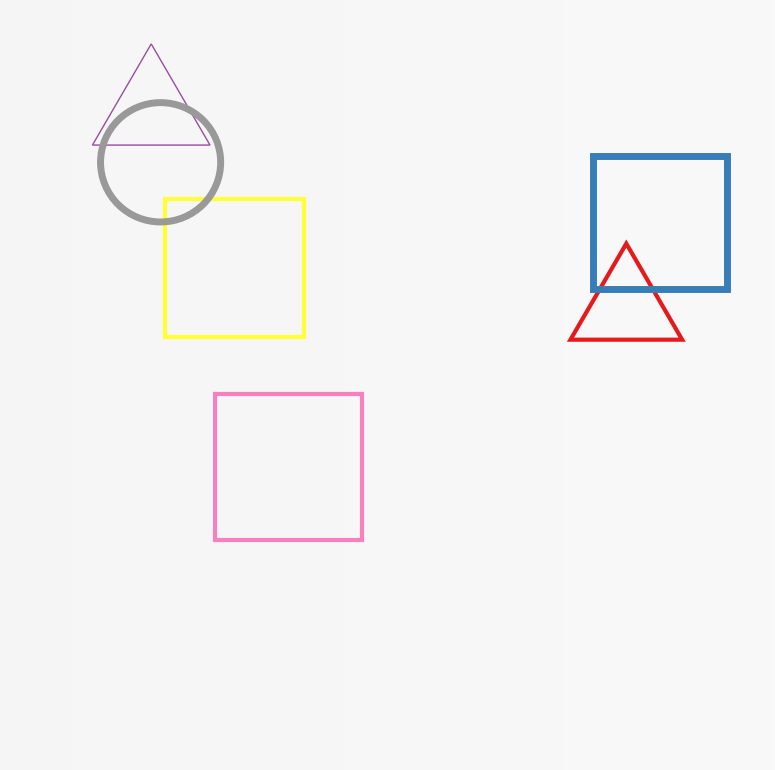[{"shape": "triangle", "thickness": 1.5, "radius": 0.42, "center": [0.808, 0.6]}, {"shape": "square", "thickness": 2.5, "radius": 0.43, "center": [0.851, 0.711]}, {"shape": "triangle", "thickness": 0.5, "radius": 0.44, "center": [0.195, 0.855]}, {"shape": "square", "thickness": 1.5, "radius": 0.45, "center": [0.303, 0.652]}, {"shape": "square", "thickness": 1.5, "radius": 0.47, "center": [0.372, 0.394]}, {"shape": "circle", "thickness": 2.5, "radius": 0.39, "center": [0.207, 0.789]}]